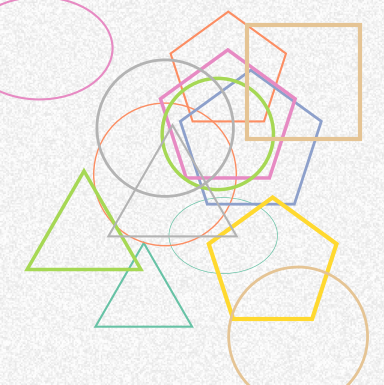[{"shape": "oval", "thickness": 0.5, "radius": 0.7, "center": [0.58, 0.388]}, {"shape": "triangle", "thickness": 1.5, "radius": 0.72, "center": [0.373, 0.224]}, {"shape": "circle", "thickness": 1, "radius": 0.93, "center": [0.429, 0.547]}, {"shape": "pentagon", "thickness": 1.5, "radius": 0.79, "center": [0.593, 0.812]}, {"shape": "pentagon", "thickness": 2, "radius": 0.96, "center": [0.651, 0.625]}, {"shape": "pentagon", "thickness": 2.5, "radius": 0.92, "center": [0.592, 0.687]}, {"shape": "oval", "thickness": 1.5, "radius": 0.95, "center": [0.102, 0.875]}, {"shape": "circle", "thickness": 2.5, "radius": 0.72, "center": [0.566, 0.652]}, {"shape": "triangle", "thickness": 2.5, "radius": 0.85, "center": [0.218, 0.385]}, {"shape": "pentagon", "thickness": 3, "radius": 0.87, "center": [0.708, 0.313]}, {"shape": "square", "thickness": 3, "radius": 0.73, "center": [0.788, 0.787]}, {"shape": "circle", "thickness": 2, "radius": 0.9, "center": [0.774, 0.126]}, {"shape": "triangle", "thickness": 1.5, "radius": 0.96, "center": [0.448, 0.482]}, {"shape": "circle", "thickness": 2, "radius": 0.89, "center": [0.429, 0.667]}]